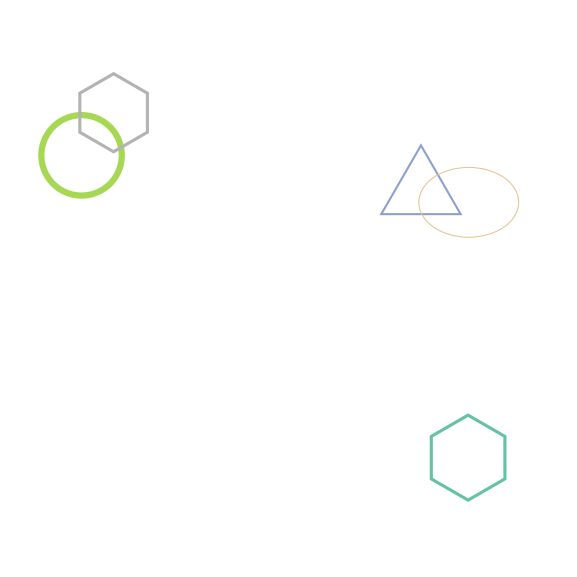[{"shape": "hexagon", "thickness": 1.5, "radius": 0.37, "center": [0.811, 0.207]}, {"shape": "triangle", "thickness": 1, "radius": 0.4, "center": [0.729, 0.668]}, {"shape": "circle", "thickness": 3, "radius": 0.35, "center": [0.141, 0.73]}, {"shape": "oval", "thickness": 0.5, "radius": 0.43, "center": [0.812, 0.649]}, {"shape": "hexagon", "thickness": 1.5, "radius": 0.34, "center": [0.197, 0.804]}]